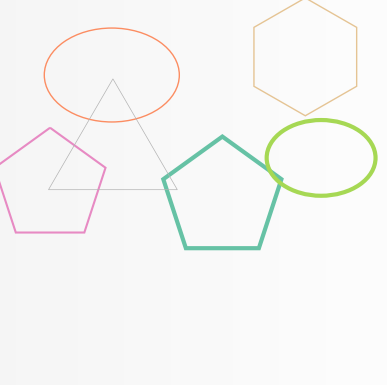[{"shape": "pentagon", "thickness": 3, "radius": 0.8, "center": [0.574, 0.485]}, {"shape": "oval", "thickness": 1, "radius": 0.87, "center": [0.289, 0.805]}, {"shape": "pentagon", "thickness": 1.5, "radius": 0.75, "center": [0.129, 0.518]}, {"shape": "oval", "thickness": 3, "radius": 0.7, "center": [0.829, 0.59]}, {"shape": "hexagon", "thickness": 1, "radius": 0.77, "center": [0.788, 0.852]}, {"shape": "triangle", "thickness": 0.5, "radius": 0.96, "center": [0.291, 0.603]}]